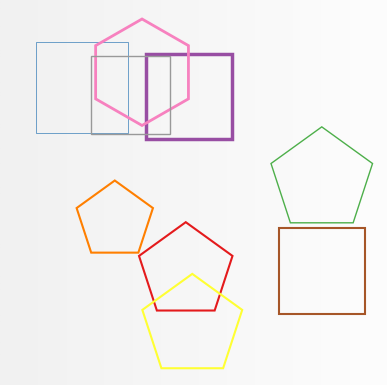[{"shape": "pentagon", "thickness": 1.5, "radius": 0.63, "center": [0.479, 0.296]}, {"shape": "square", "thickness": 0.5, "radius": 0.6, "center": [0.211, 0.773]}, {"shape": "pentagon", "thickness": 1, "radius": 0.69, "center": [0.83, 0.533]}, {"shape": "square", "thickness": 2.5, "radius": 0.55, "center": [0.487, 0.75]}, {"shape": "pentagon", "thickness": 1.5, "radius": 0.52, "center": [0.296, 0.428]}, {"shape": "pentagon", "thickness": 1.5, "radius": 0.68, "center": [0.496, 0.153]}, {"shape": "square", "thickness": 1.5, "radius": 0.56, "center": [0.831, 0.296]}, {"shape": "hexagon", "thickness": 2, "radius": 0.69, "center": [0.367, 0.812]}, {"shape": "square", "thickness": 1, "radius": 0.51, "center": [0.336, 0.753]}]